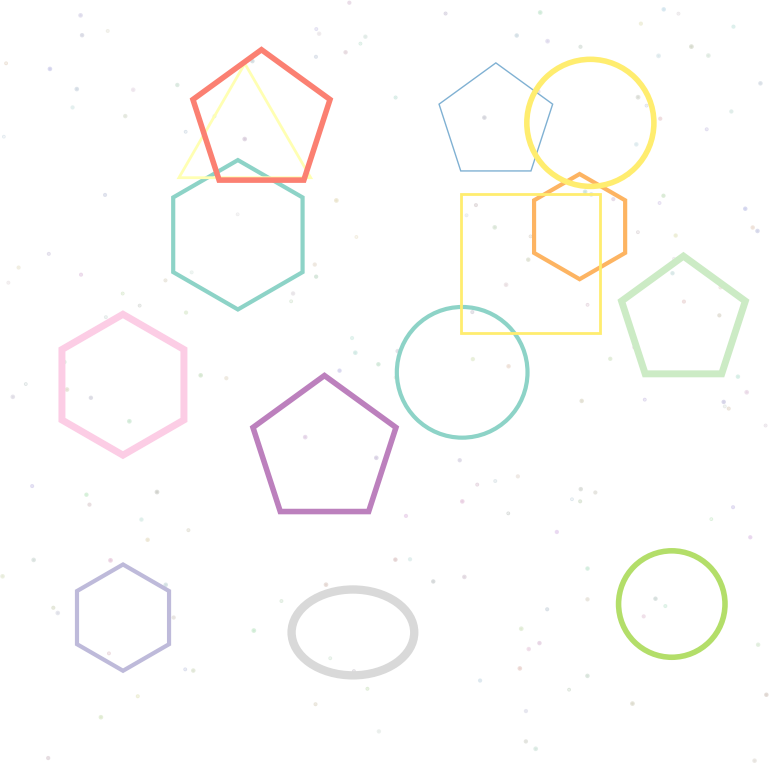[{"shape": "circle", "thickness": 1.5, "radius": 0.42, "center": [0.6, 0.516]}, {"shape": "hexagon", "thickness": 1.5, "radius": 0.48, "center": [0.309, 0.695]}, {"shape": "triangle", "thickness": 1, "radius": 0.49, "center": [0.318, 0.819]}, {"shape": "hexagon", "thickness": 1.5, "radius": 0.35, "center": [0.16, 0.198]}, {"shape": "pentagon", "thickness": 2, "radius": 0.47, "center": [0.34, 0.842]}, {"shape": "pentagon", "thickness": 0.5, "radius": 0.39, "center": [0.644, 0.841]}, {"shape": "hexagon", "thickness": 1.5, "radius": 0.34, "center": [0.753, 0.706]}, {"shape": "circle", "thickness": 2, "radius": 0.35, "center": [0.872, 0.216]}, {"shape": "hexagon", "thickness": 2.5, "radius": 0.46, "center": [0.16, 0.5]}, {"shape": "oval", "thickness": 3, "radius": 0.4, "center": [0.458, 0.179]}, {"shape": "pentagon", "thickness": 2, "radius": 0.49, "center": [0.421, 0.415]}, {"shape": "pentagon", "thickness": 2.5, "radius": 0.42, "center": [0.888, 0.583]}, {"shape": "square", "thickness": 1, "radius": 0.45, "center": [0.689, 0.658]}, {"shape": "circle", "thickness": 2, "radius": 0.41, "center": [0.767, 0.84]}]